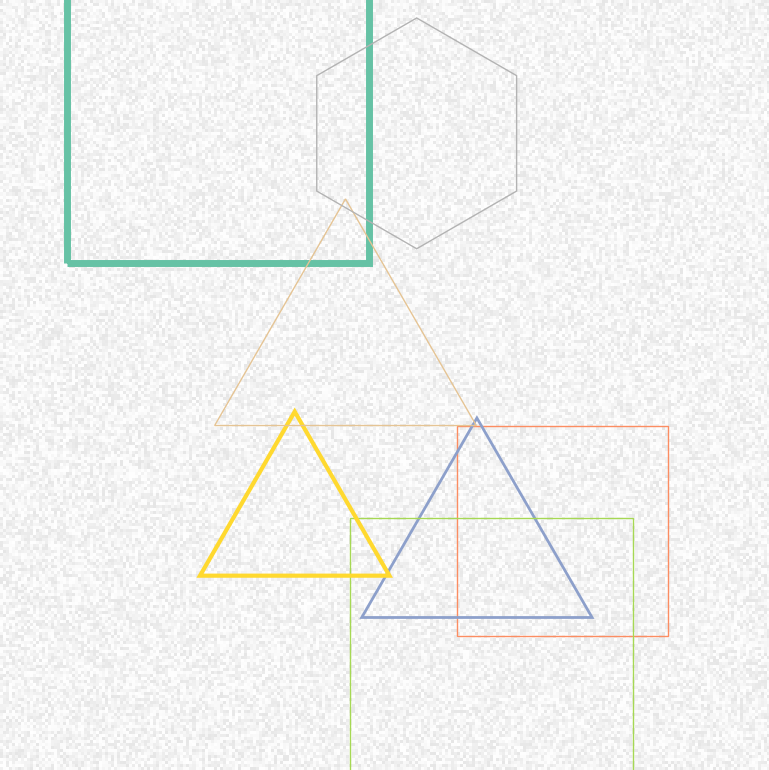[{"shape": "square", "thickness": 2.5, "radius": 0.98, "center": [0.283, 0.854]}, {"shape": "square", "thickness": 0.5, "radius": 0.68, "center": [0.73, 0.31]}, {"shape": "triangle", "thickness": 1, "radius": 0.86, "center": [0.619, 0.284]}, {"shape": "square", "thickness": 0.5, "radius": 0.92, "center": [0.638, 0.144]}, {"shape": "triangle", "thickness": 1.5, "radius": 0.71, "center": [0.383, 0.323]}, {"shape": "triangle", "thickness": 0.5, "radius": 0.98, "center": [0.449, 0.545]}, {"shape": "hexagon", "thickness": 0.5, "radius": 0.75, "center": [0.541, 0.827]}]